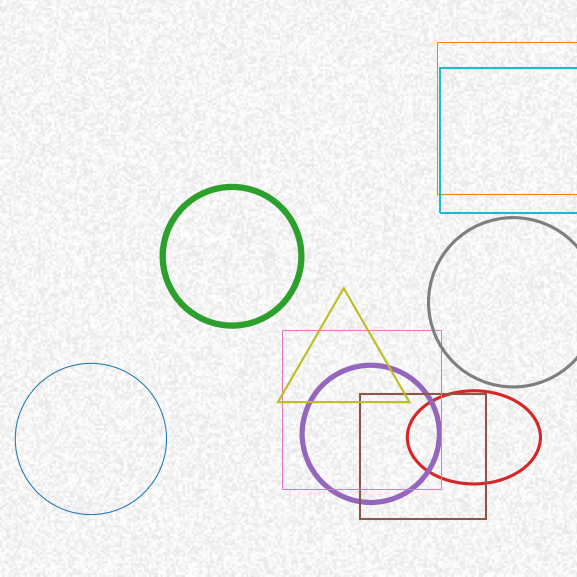[{"shape": "circle", "thickness": 0.5, "radius": 0.65, "center": [0.157, 0.239]}, {"shape": "square", "thickness": 0.5, "radius": 0.66, "center": [0.889, 0.795]}, {"shape": "circle", "thickness": 3, "radius": 0.6, "center": [0.402, 0.555]}, {"shape": "oval", "thickness": 1.5, "radius": 0.58, "center": [0.821, 0.242]}, {"shape": "circle", "thickness": 2.5, "radius": 0.59, "center": [0.642, 0.248]}, {"shape": "square", "thickness": 1, "radius": 0.54, "center": [0.732, 0.209]}, {"shape": "square", "thickness": 0.5, "radius": 0.69, "center": [0.626, 0.29]}, {"shape": "circle", "thickness": 1.5, "radius": 0.73, "center": [0.889, 0.476]}, {"shape": "triangle", "thickness": 1, "radius": 0.66, "center": [0.595, 0.369]}, {"shape": "square", "thickness": 1, "radius": 0.63, "center": [0.888, 0.756]}]